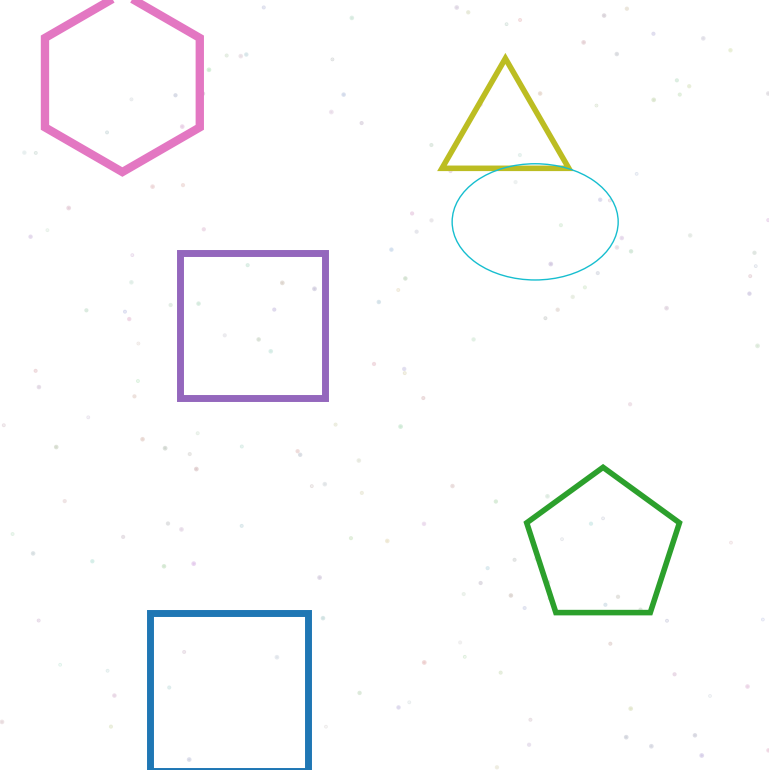[{"shape": "square", "thickness": 2.5, "radius": 0.51, "center": [0.298, 0.102]}, {"shape": "pentagon", "thickness": 2, "radius": 0.52, "center": [0.783, 0.289]}, {"shape": "square", "thickness": 2.5, "radius": 0.47, "center": [0.327, 0.577]}, {"shape": "hexagon", "thickness": 3, "radius": 0.58, "center": [0.159, 0.893]}, {"shape": "triangle", "thickness": 2, "radius": 0.48, "center": [0.656, 0.829]}, {"shape": "oval", "thickness": 0.5, "radius": 0.54, "center": [0.695, 0.712]}]